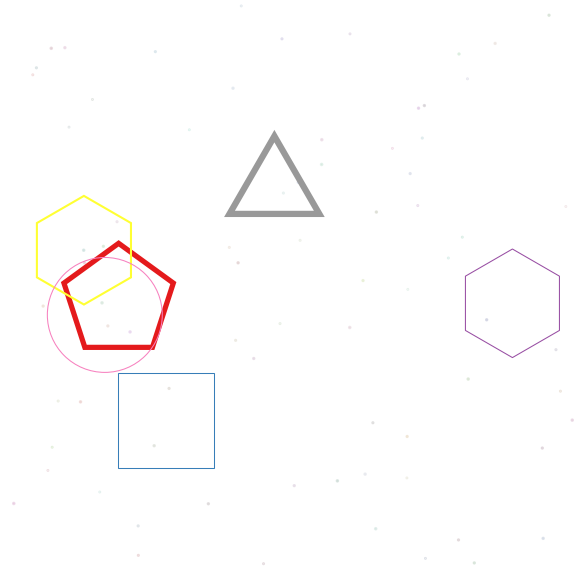[{"shape": "pentagon", "thickness": 2.5, "radius": 0.5, "center": [0.205, 0.478]}, {"shape": "square", "thickness": 0.5, "radius": 0.41, "center": [0.288, 0.271]}, {"shape": "hexagon", "thickness": 0.5, "radius": 0.47, "center": [0.887, 0.474]}, {"shape": "hexagon", "thickness": 1, "radius": 0.47, "center": [0.145, 0.566]}, {"shape": "circle", "thickness": 0.5, "radius": 0.5, "center": [0.181, 0.454]}, {"shape": "triangle", "thickness": 3, "radius": 0.45, "center": [0.475, 0.674]}]